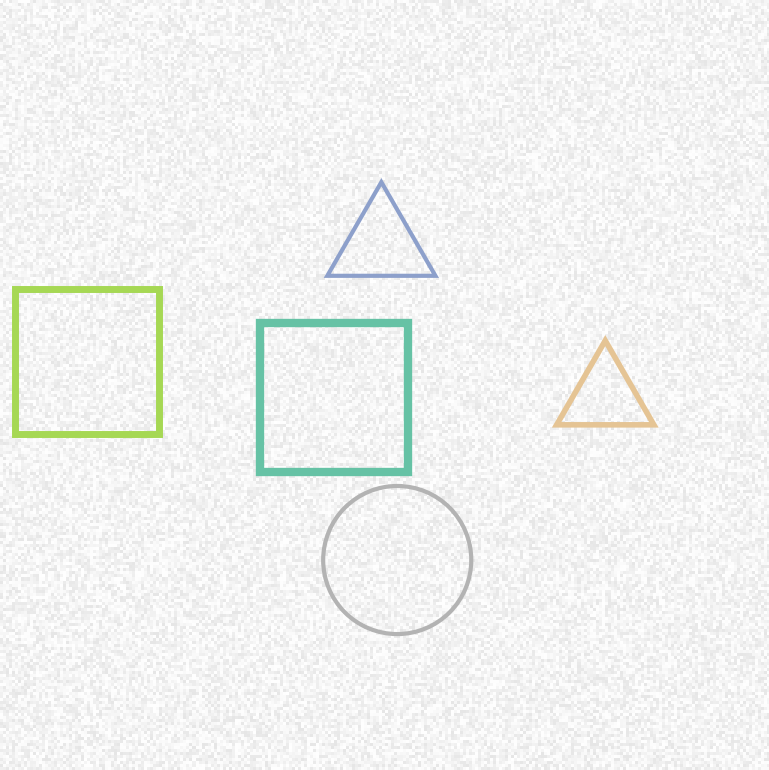[{"shape": "square", "thickness": 3, "radius": 0.48, "center": [0.434, 0.484]}, {"shape": "triangle", "thickness": 1.5, "radius": 0.41, "center": [0.495, 0.682]}, {"shape": "square", "thickness": 2.5, "radius": 0.47, "center": [0.113, 0.531]}, {"shape": "triangle", "thickness": 2, "radius": 0.36, "center": [0.786, 0.485]}, {"shape": "circle", "thickness": 1.5, "radius": 0.48, "center": [0.516, 0.273]}]